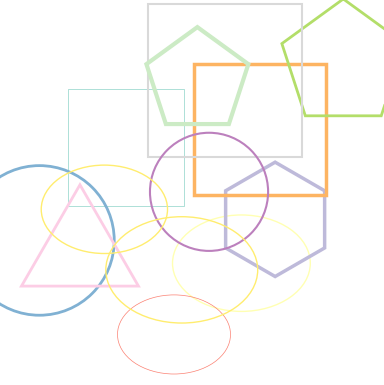[{"shape": "square", "thickness": 0.5, "radius": 0.76, "center": [0.327, 0.617]}, {"shape": "oval", "thickness": 1, "radius": 0.89, "center": [0.627, 0.316]}, {"shape": "hexagon", "thickness": 2.5, "radius": 0.74, "center": [0.715, 0.43]}, {"shape": "oval", "thickness": 0.5, "radius": 0.73, "center": [0.452, 0.131]}, {"shape": "circle", "thickness": 2, "radius": 0.97, "center": [0.102, 0.376]}, {"shape": "square", "thickness": 2.5, "radius": 0.85, "center": [0.676, 0.664]}, {"shape": "pentagon", "thickness": 2, "radius": 0.84, "center": [0.892, 0.835]}, {"shape": "triangle", "thickness": 2, "radius": 0.88, "center": [0.208, 0.345]}, {"shape": "square", "thickness": 1.5, "radius": 1.0, "center": [0.584, 0.791]}, {"shape": "circle", "thickness": 1.5, "radius": 0.77, "center": [0.543, 0.502]}, {"shape": "pentagon", "thickness": 3, "radius": 0.7, "center": [0.513, 0.79]}, {"shape": "oval", "thickness": 1, "radius": 0.82, "center": [0.271, 0.456]}, {"shape": "oval", "thickness": 1, "radius": 0.99, "center": [0.472, 0.299]}]